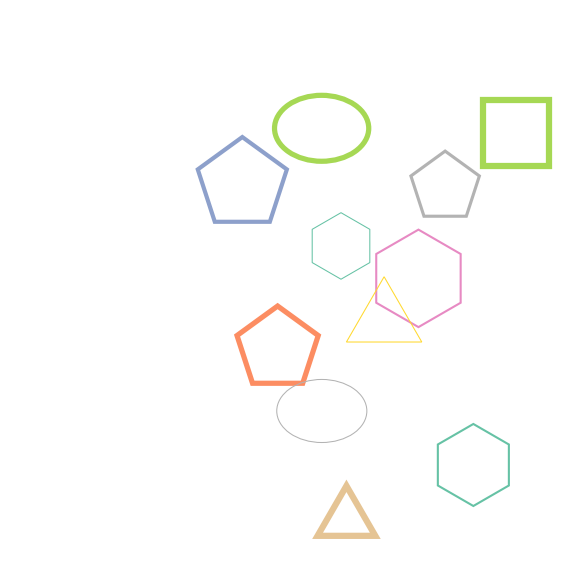[{"shape": "hexagon", "thickness": 0.5, "radius": 0.29, "center": [0.59, 0.573]}, {"shape": "hexagon", "thickness": 1, "radius": 0.36, "center": [0.82, 0.194]}, {"shape": "pentagon", "thickness": 2.5, "radius": 0.37, "center": [0.481, 0.395]}, {"shape": "pentagon", "thickness": 2, "radius": 0.41, "center": [0.42, 0.681]}, {"shape": "hexagon", "thickness": 1, "radius": 0.42, "center": [0.725, 0.517]}, {"shape": "oval", "thickness": 2.5, "radius": 0.41, "center": [0.557, 0.777]}, {"shape": "square", "thickness": 3, "radius": 0.29, "center": [0.894, 0.768]}, {"shape": "triangle", "thickness": 0.5, "radius": 0.38, "center": [0.665, 0.445]}, {"shape": "triangle", "thickness": 3, "radius": 0.29, "center": [0.6, 0.1]}, {"shape": "pentagon", "thickness": 1.5, "radius": 0.31, "center": [0.771, 0.675]}, {"shape": "oval", "thickness": 0.5, "radius": 0.39, "center": [0.557, 0.287]}]